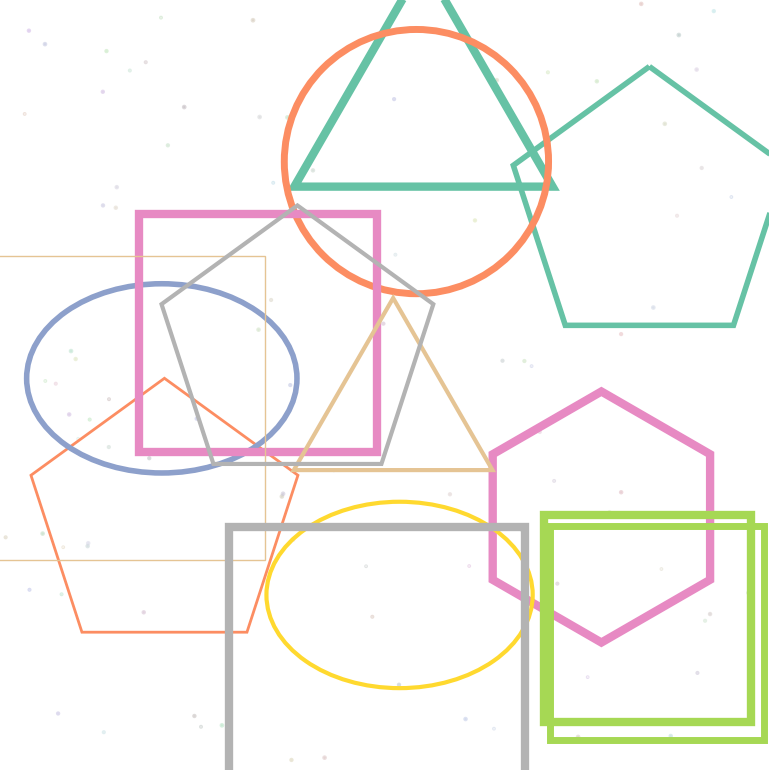[{"shape": "triangle", "thickness": 3, "radius": 0.97, "center": [0.55, 0.854]}, {"shape": "pentagon", "thickness": 2, "radius": 0.93, "center": [0.843, 0.728]}, {"shape": "pentagon", "thickness": 1, "radius": 0.91, "center": [0.214, 0.326]}, {"shape": "circle", "thickness": 2.5, "radius": 0.86, "center": [0.541, 0.79]}, {"shape": "oval", "thickness": 2, "radius": 0.88, "center": [0.21, 0.509]}, {"shape": "square", "thickness": 3, "radius": 0.77, "center": [0.336, 0.568]}, {"shape": "hexagon", "thickness": 3, "radius": 0.82, "center": [0.781, 0.329]}, {"shape": "square", "thickness": 2.5, "radius": 0.69, "center": [0.853, 0.178]}, {"shape": "square", "thickness": 3, "radius": 0.67, "center": [0.841, 0.197]}, {"shape": "oval", "thickness": 1.5, "radius": 0.86, "center": [0.519, 0.227]}, {"shape": "square", "thickness": 0.5, "radius": 0.99, "center": [0.146, 0.47]}, {"shape": "triangle", "thickness": 1.5, "radius": 0.74, "center": [0.511, 0.464]}, {"shape": "pentagon", "thickness": 1.5, "radius": 0.93, "center": [0.386, 0.548]}, {"shape": "square", "thickness": 3, "radius": 0.96, "center": [0.489, 0.123]}]